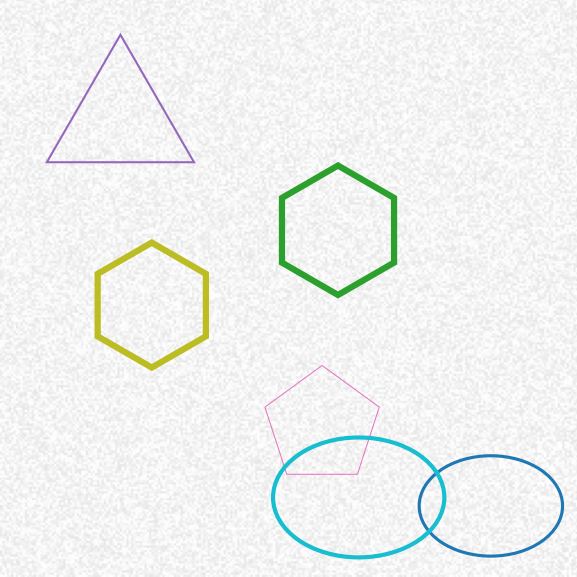[{"shape": "oval", "thickness": 1.5, "radius": 0.62, "center": [0.85, 0.123]}, {"shape": "hexagon", "thickness": 3, "radius": 0.56, "center": [0.585, 0.6]}, {"shape": "triangle", "thickness": 1, "radius": 0.74, "center": [0.209, 0.792]}, {"shape": "pentagon", "thickness": 0.5, "radius": 0.52, "center": [0.558, 0.262]}, {"shape": "hexagon", "thickness": 3, "radius": 0.54, "center": [0.263, 0.471]}, {"shape": "oval", "thickness": 2, "radius": 0.74, "center": [0.621, 0.138]}]